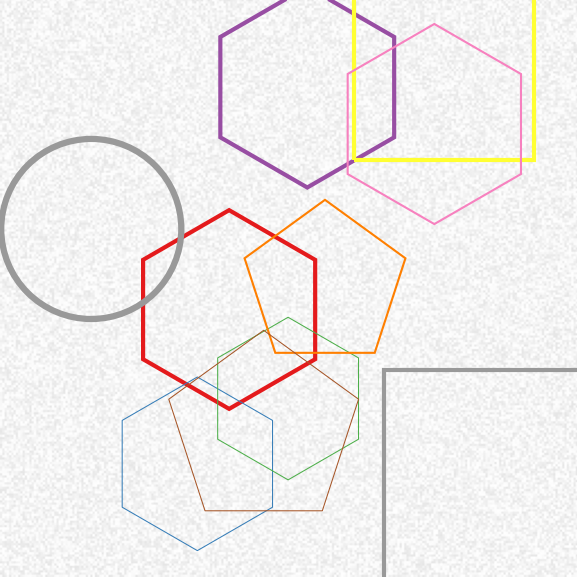[{"shape": "hexagon", "thickness": 2, "radius": 0.86, "center": [0.397, 0.463]}, {"shape": "hexagon", "thickness": 0.5, "radius": 0.75, "center": [0.342, 0.196]}, {"shape": "hexagon", "thickness": 0.5, "radius": 0.7, "center": [0.499, 0.309]}, {"shape": "hexagon", "thickness": 2, "radius": 0.87, "center": [0.532, 0.848]}, {"shape": "pentagon", "thickness": 1, "radius": 0.73, "center": [0.563, 0.507]}, {"shape": "square", "thickness": 2, "radius": 0.78, "center": [0.769, 0.877]}, {"shape": "pentagon", "thickness": 0.5, "radius": 0.86, "center": [0.457, 0.254]}, {"shape": "hexagon", "thickness": 1, "radius": 0.87, "center": [0.752, 0.784]}, {"shape": "square", "thickness": 2, "radius": 0.93, "center": [0.851, 0.173]}, {"shape": "circle", "thickness": 3, "radius": 0.78, "center": [0.158, 0.603]}]